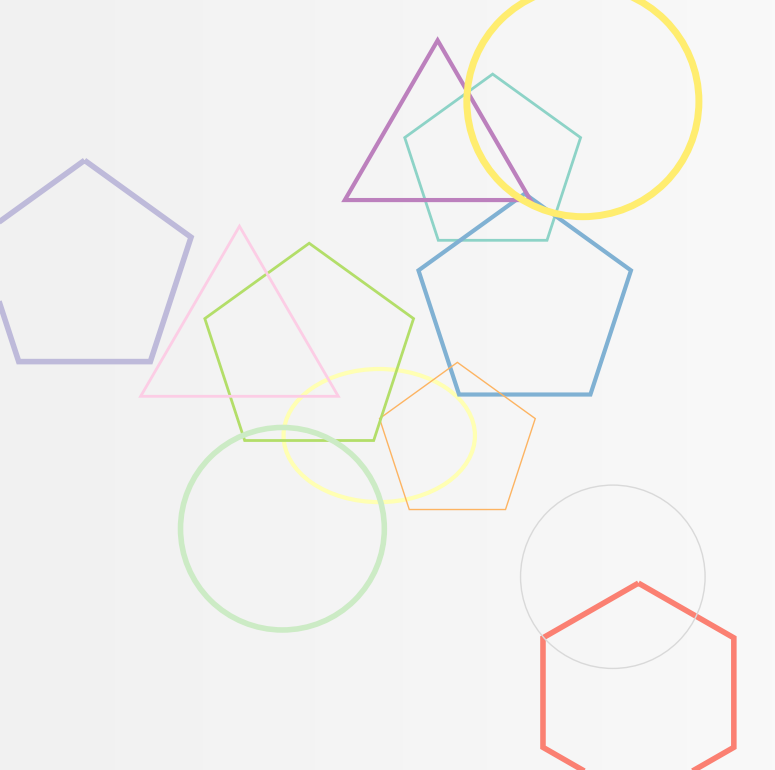[{"shape": "pentagon", "thickness": 1, "radius": 0.6, "center": [0.636, 0.784]}, {"shape": "oval", "thickness": 1.5, "radius": 0.62, "center": [0.489, 0.434]}, {"shape": "pentagon", "thickness": 2, "radius": 0.72, "center": [0.109, 0.647]}, {"shape": "hexagon", "thickness": 2, "radius": 0.71, "center": [0.824, 0.101]}, {"shape": "pentagon", "thickness": 1.5, "radius": 0.72, "center": [0.677, 0.604]}, {"shape": "pentagon", "thickness": 0.5, "radius": 0.53, "center": [0.59, 0.424]}, {"shape": "pentagon", "thickness": 1, "radius": 0.71, "center": [0.399, 0.542]}, {"shape": "triangle", "thickness": 1, "radius": 0.74, "center": [0.309, 0.559]}, {"shape": "circle", "thickness": 0.5, "radius": 0.6, "center": [0.791, 0.251]}, {"shape": "triangle", "thickness": 1.5, "radius": 0.69, "center": [0.565, 0.809]}, {"shape": "circle", "thickness": 2, "radius": 0.66, "center": [0.364, 0.313]}, {"shape": "circle", "thickness": 2.5, "radius": 0.75, "center": [0.752, 0.868]}]